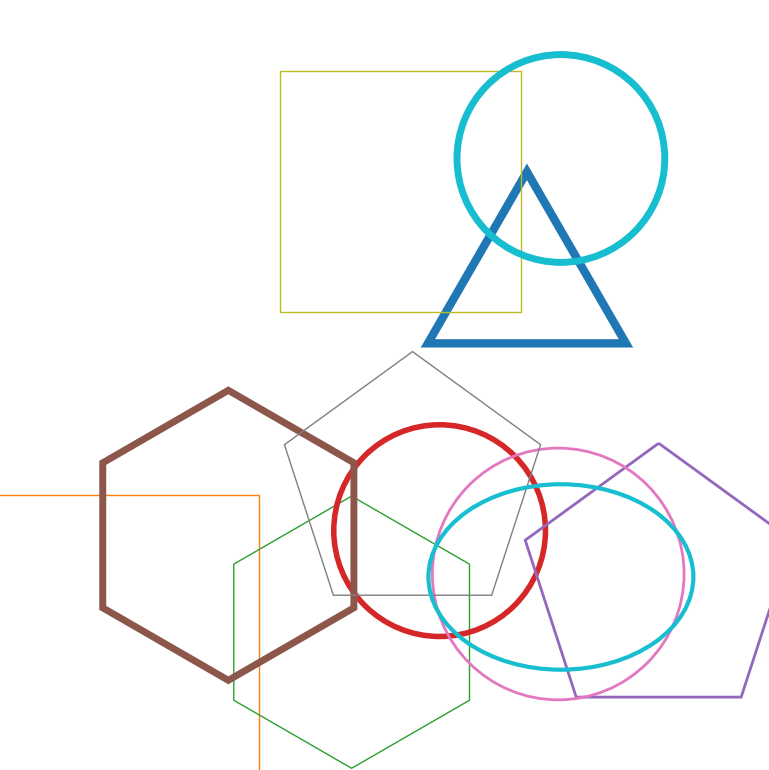[{"shape": "triangle", "thickness": 3, "radius": 0.74, "center": [0.684, 0.628]}, {"shape": "square", "thickness": 0.5, "radius": 0.93, "center": [0.151, 0.172]}, {"shape": "hexagon", "thickness": 0.5, "radius": 0.88, "center": [0.457, 0.179]}, {"shape": "circle", "thickness": 2, "radius": 0.69, "center": [0.571, 0.311]}, {"shape": "pentagon", "thickness": 1, "radius": 0.91, "center": [0.855, 0.242]}, {"shape": "hexagon", "thickness": 2.5, "radius": 0.94, "center": [0.297, 0.305]}, {"shape": "circle", "thickness": 1, "radius": 0.82, "center": [0.725, 0.255]}, {"shape": "pentagon", "thickness": 0.5, "radius": 0.87, "center": [0.536, 0.368]}, {"shape": "square", "thickness": 0.5, "radius": 0.78, "center": [0.52, 0.752]}, {"shape": "oval", "thickness": 1.5, "radius": 0.86, "center": [0.728, 0.251]}, {"shape": "circle", "thickness": 2.5, "radius": 0.67, "center": [0.728, 0.794]}]